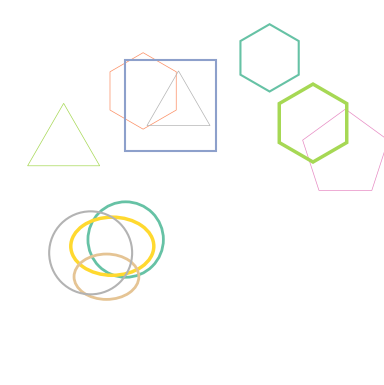[{"shape": "circle", "thickness": 2, "radius": 0.49, "center": [0.326, 0.378]}, {"shape": "hexagon", "thickness": 1.5, "radius": 0.44, "center": [0.7, 0.85]}, {"shape": "hexagon", "thickness": 0.5, "radius": 0.5, "center": [0.372, 0.764]}, {"shape": "square", "thickness": 1.5, "radius": 0.59, "center": [0.442, 0.726]}, {"shape": "pentagon", "thickness": 0.5, "radius": 0.58, "center": [0.897, 0.6]}, {"shape": "triangle", "thickness": 0.5, "radius": 0.54, "center": [0.165, 0.623]}, {"shape": "hexagon", "thickness": 2.5, "radius": 0.51, "center": [0.813, 0.68]}, {"shape": "oval", "thickness": 2.5, "radius": 0.54, "center": [0.292, 0.36]}, {"shape": "oval", "thickness": 2, "radius": 0.42, "center": [0.276, 0.281]}, {"shape": "triangle", "thickness": 0.5, "radius": 0.47, "center": [0.464, 0.721]}, {"shape": "circle", "thickness": 1.5, "radius": 0.54, "center": [0.235, 0.343]}]